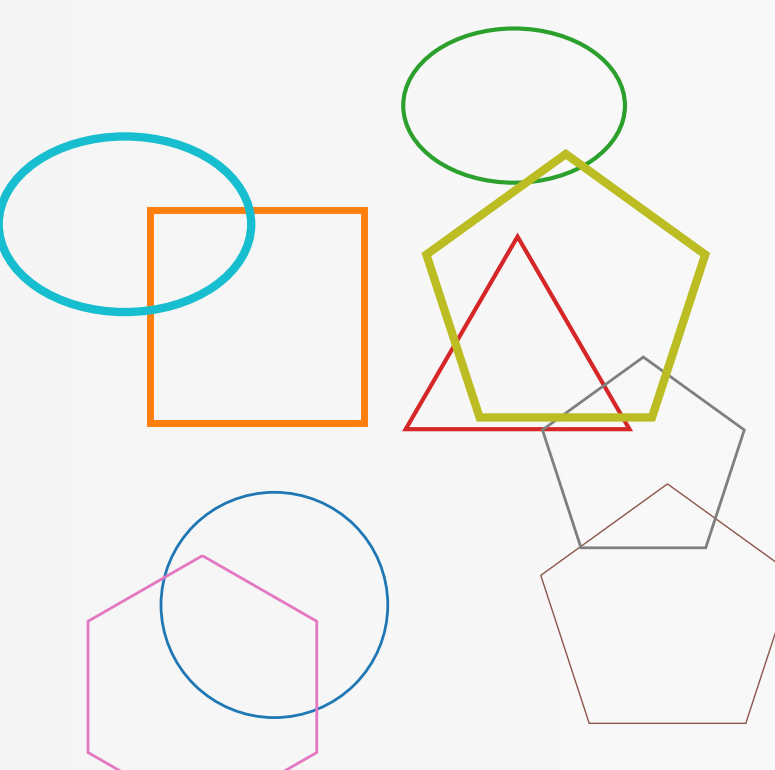[{"shape": "circle", "thickness": 1, "radius": 0.73, "center": [0.354, 0.214]}, {"shape": "square", "thickness": 2.5, "radius": 0.69, "center": [0.331, 0.589]}, {"shape": "oval", "thickness": 1.5, "radius": 0.72, "center": [0.663, 0.863]}, {"shape": "triangle", "thickness": 1.5, "radius": 0.83, "center": [0.668, 0.526]}, {"shape": "pentagon", "thickness": 0.5, "radius": 0.86, "center": [0.861, 0.2]}, {"shape": "hexagon", "thickness": 1, "radius": 0.85, "center": [0.261, 0.108]}, {"shape": "pentagon", "thickness": 1, "radius": 0.68, "center": [0.83, 0.399]}, {"shape": "pentagon", "thickness": 3, "radius": 0.95, "center": [0.73, 0.611]}, {"shape": "oval", "thickness": 3, "radius": 0.81, "center": [0.161, 0.709]}]